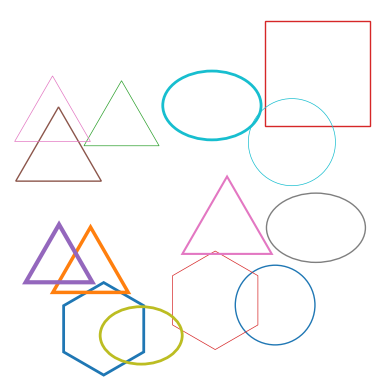[{"shape": "circle", "thickness": 1, "radius": 0.52, "center": [0.715, 0.208]}, {"shape": "hexagon", "thickness": 2, "radius": 0.6, "center": [0.269, 0.146]}, {"shape": "triangle", "thickness": 2.5, "radius": 0.57, "center": [0.235, 0.297]}, {"shape": "triangle", "thickness": 0.5, "radius": 0.56, "center": [0.316, 0.678]}, {"shape": "square", "thickness": 1, "radius": 0.68, "center": [0.825, 0.81]}, {"shape": "hexagon", "thickness": 0.5, "radius": 0.64, "center": [0.559, 0.22]}, {"shape": "triangle", "thickness": 3, "radius": 0.5, "center": [0.153, 0.317]}, {"shape": "triangle", "thickness": 1, "radius": 0.64, "center": [0.152, 0.594]}, {"shape": "triangle", "thickness": 1.5, "radius": 0.67, "center": [0.59, 0.408]}, {"shape": "triangle", "thickness": 0.5, "radius": 0.57, "center": [0.136, 0.689]}, {"shape": "oval", "thickness": 1, "radius": 0.64, "center": [0.821, 0.408]}, {"shape": "oval", "thickness": 2, "radius": 0.53, "center": [0.367, 0.129]}, {"shape": "circle", "thickness": 0.5, "radius": 0.57, "center": [0.758, 0.631]}, {"shape": "oval", "thickness": 2, "radius": 0.64, "center": [0.55, 0.726]}]